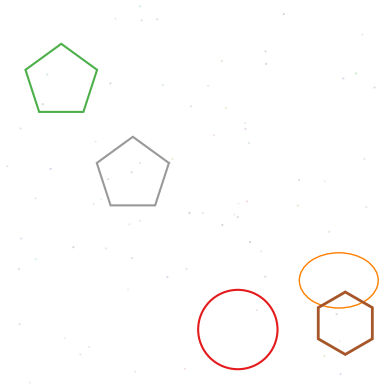[{"shape": "circle", "thickness": 1.5, "radius": 0.52, "center": [0.618, 0.144]}, {"shape": "pentagon", "thickness": 1.5, "radius": 0.49, "center": [0.159, 0.788]}, {"shape": "oval", "thickness": 1, "radius": 0.51, "center": [0.88, 0.272]}, {"shape": "hexagon", "thickness": 2, "radius": 0.41, "center": [0.897, 0.16]}, {"shape": "pentagon", "thickness": 1.5, "radius": 0.49, "center": [0.345, 0.546]}]